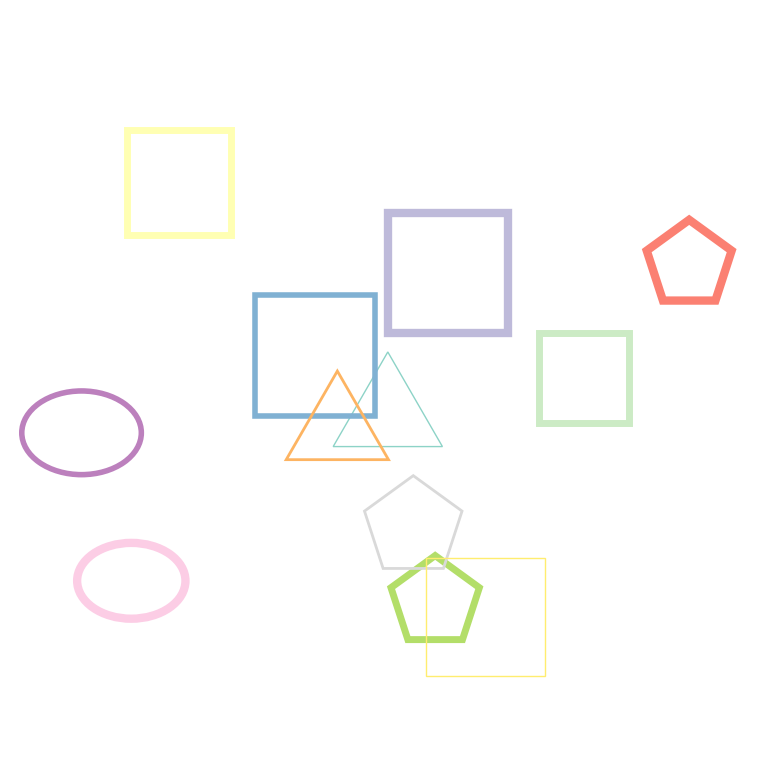[{"shape": "triangle", "thickness": 0.5, "radius": 0.41, "center": [0.504, 0.461]}, {"shape": "square", "thickness": 2.5, "radius": 0.34, "center": [0.232, 0.763]}, {"shape": "square", "thickness": 3, "radius": 0.39, "center": [0.582, 0.645]}, {"shape": "pentagon", "thickness": 3, "radius": 0.29, "center": [0.895, 0.657]}, {"shape": "square", "thickness": 2, "radius": 0.39, "center": [0.409, 0.538]}, {"shape": "triangle", "thickness": 1, "radius": 0.38, "center": [0.438, 0.441]}, {"shape": "pentagon", "thickness": 2.5, "radius": 0.3, "center": [0.565, 0.218]}, {"shape": "oval", "thickness": 3, "radius": 0.35, "center": [0.171, 0.246]}, {"shape": "pentagon", "thickness": 1, "radius": 0.33, "center": [0.537, 0.316]}, {"shape": "oval", "thickness": 2, "radius": 0.39, "center": [0.106, 0.438]}, {"shape": "square", "thickness": 2.5, "radius": 0.29, "center": [0.759, 0.509]}, {"shape": "square", "thickness": 0.5, "radius": 0.38, "center": [0.631, 0.199]}]